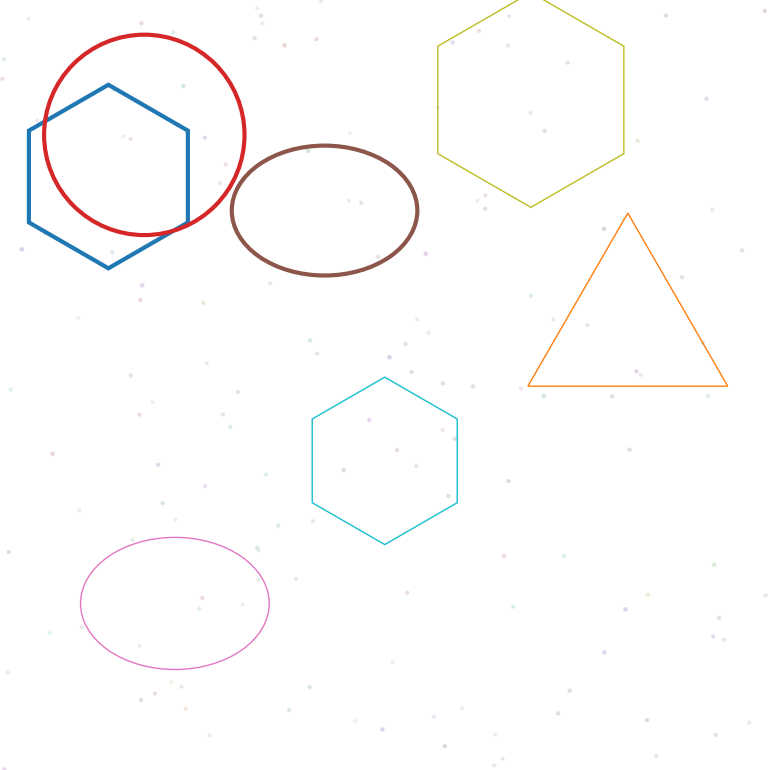[{"shape": "hexagon", "thickness": 1.5, "radius": 0.6, "center": [0.141, 0.771]}, {"shape": "triangle", "thickness": 0.5, "radius": 0.75, "center": [0.815, 0.573]}, {"shape": "circle", "thickness": 1.5, "radius": 0.65, "center": [0.187, 0.825]}, {"shape": "oval", "thickness": 1.5, "radius": 0.6, "center": [0.422, 0.727]}, {"shape": "oval", "thickness": 0.5, "radius": 0.61, "center": [0.227, 0.216]}, {"shape": "hexagon", "thickness": 0.5, "radius": 0.7, "center": [0.689, 0.87]}, {"shape": "hexagon", "thickness": 0.5, "radius": 0.54, "center": [0.5, 0.401]}]